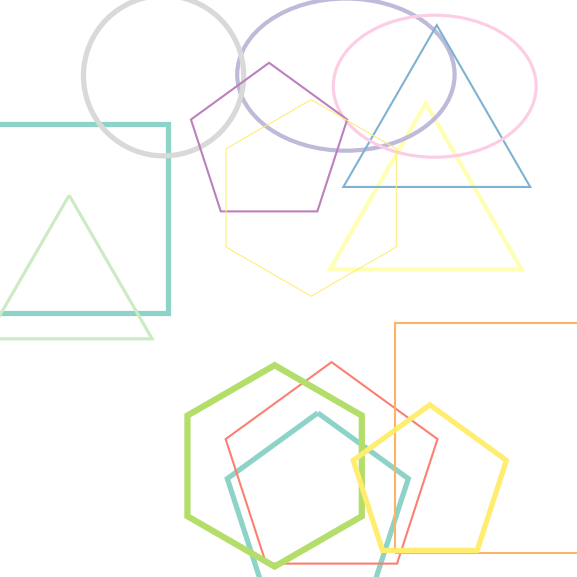[{"shape": "pentagon", "thickness": 2.5, "radius": 0.82, "center": [0.55, 0.119]}, {"shape": "square", "thickness": 2.5, "radius": 0.82, "center": [0.128, 0.62]}, {"shape": "triangle", "thickness": 2, "radius": 0.96, "center": [0.737, 0.629]}, {"shape": "oval", "thickness": 2, "radius": 0.94, "center": [0.599, 0.87]}, {"shape": "pentagon", "thickness": 1, "radius": 0.96, "center": [0.574, 0.179]}, {"shape": "triangle", "thickness": 1, "radius": 0.93, "center": [0.756, 0.769]}, {"shape": "square", "thickness": 1, "radius": 1.0, "center": [0.883, 0.241]}, {"shape": "hexagon", "thickness": 3, "radius": 0.87, "center": [0.476, 0.192]}, {"shape": "oval", "thickness": 1.5, "radius": 0.88, "center": [0.753, 0.85]}, {"shape": "circle", "thickness": 2.5, "radius": 0.69, "center": [0.283, 0.868]}, {"shape": "pentagon", "thickness": 1, "radius": 0.71, "center": [0.466, 0.748]}, {"shape": "triangle", "thickness": 1.5, "radius": 0.83, "center": [0.12, 0.495]}, {"shape": "hexagon", "thickness": 0.5, "radius": 0.85, "center": [0.539, 0.656]}, {"shape": "pentagon", "thickness": 2.5, "radius": 0.7, "center": [0.744, 0.159]}]